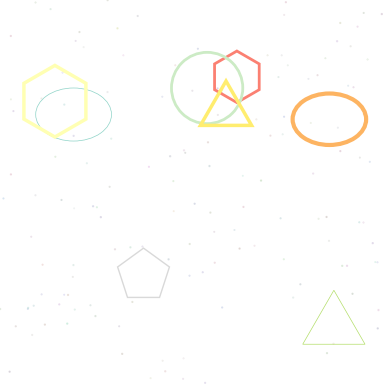[{"shape": "oval", "thickness": 0.5, "radius": 0.49, "center": [0.191, 0.703]}, {"shape": "hexagon", "thickness": 2.5, "radius": 0.46, "center": [0.143, 0.737]}, {"shape": "hexagon", "thickness": 2, "radius": 0.33, "center": [0.615, 0.801]}, {"shape": "oval", "thickness": 3, "radius": 0.48, "center": [0.856, 0.69]}, {"shape": "triangle", "thickness": 0.5, "radius": 0.47, "center": [0.867, 0.153]}, {"shape": "pentagon", "thickness": 1, "radius": 0.35, "center": [0.373, 0.285]}, {"shape": "circle", "thickness": 2, "radius": 0.46, "center": [0.538, 0.771]}, {"shape": "triangle", "thickness": 2.5, "radius": 0.38, "center": [0.587, 0.713]}]